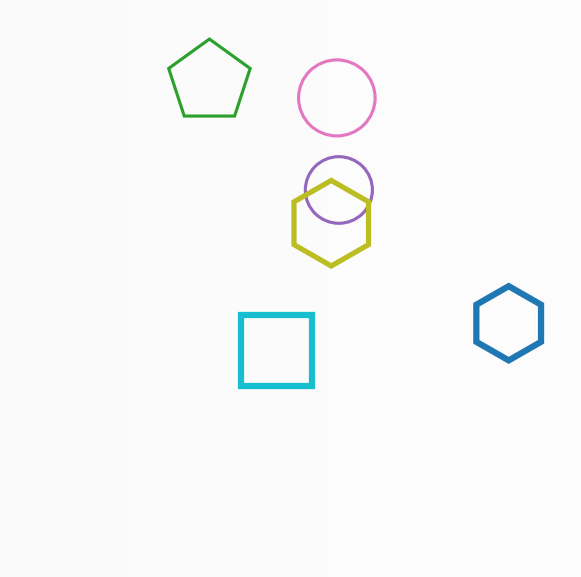[{"shape": "hexagon", "thickness": 3, "radius": 0.32, "center": [0.875, 0.439]}, {"shape": "pentagon", "thickness": 1.5, "radius": 0.37, "center": [0.36, 0.858]}, {"shape": "circle", "thickness": 1.5, "radius": 0.29, "center": [0.583, 0.67]}, {"shape": "circle", "thickness": 1.5, "radius": 0.33, "center": [0.58, 0.83]}, {"shape": "hexagon", "thickness": 2.5, "radius": 0.37, "center": [0.57, 0.613]}, {"shape": "square", "thickness": 3, "radius": 0.31, "center": [0.475, 0.392]}]